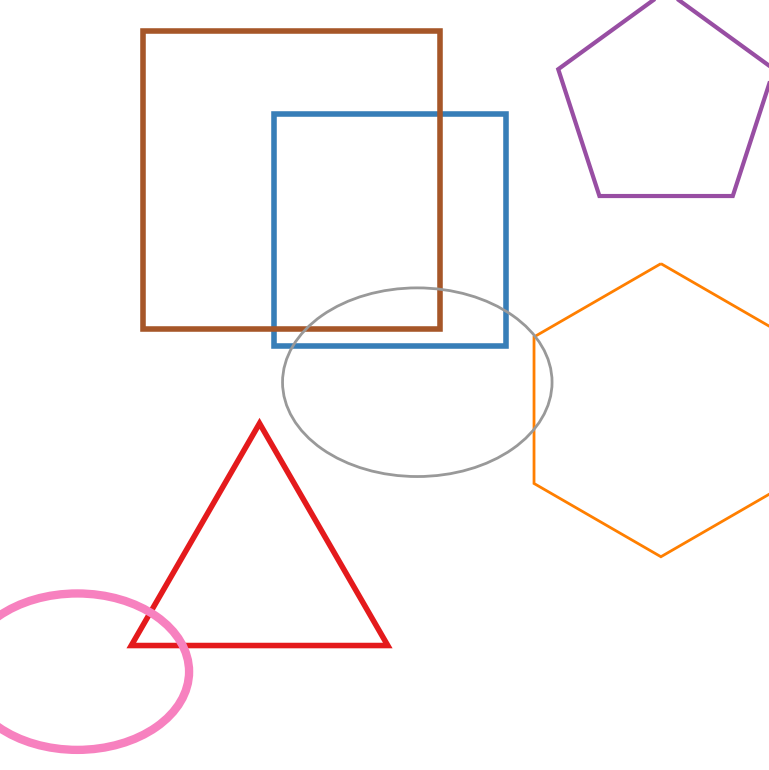[{"shape": "triangle", "thickness": 2, "radius": 0.96, "center": [0.337, 0.258]}, {"shape": "square", "thickness": 2, "radius": 0.75, "center": [0.506, 0.701]}, {"shape": "pentagon", "thickness": 1.5, "radius": 0.74, "center": [0.865, 0.865]}, {"shape": "hexagon", "thickness": 1, "radius": 0.95, "center": [0.858, 0.467]}, {"shape": "square", "thickness": 2, "radius": 0.97, "center": [0.379, 0.766]}, {"shape": "oval", "thickness": 3, "radius": 0.73, "center": [0.1, 0.128]}, {"shape": "oval", "thickness": 1, "radius": 0.88, "center": [0.542, 0.504]}]